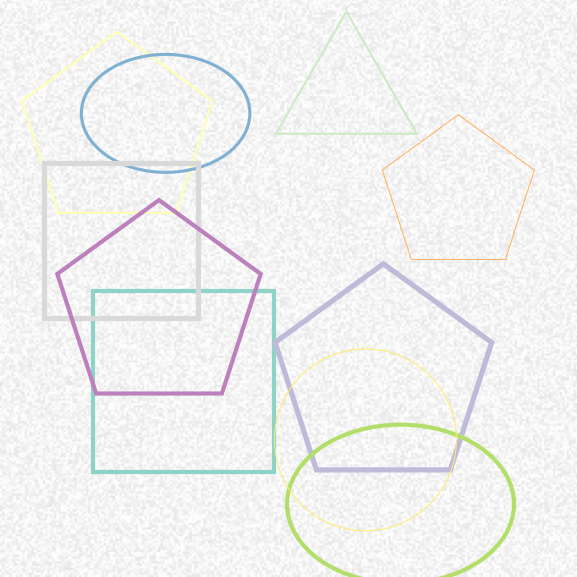[{"shape": "square", "thickness": 2, "radius": 0.78, "center": [0.318, 0.338]}, {"shape": "pentagon", "thickness": 1, "radius": 0.87, "center": [0.203, 0.771]}, {"shape": "pentagon", "thickness": 2.5, "radius": 0.99, "center": [0.664, 0.345]}, {"shape": "oval", "thickness": 1.5, "radius": 0.73, "center": [0.287, 0.803]}, {"shape": "pentagon", "thickness": 0.5, "radius": 0.69, "center": [0.794, 0.662]}, {"shape": "oval", "thickness": 2, "radius": 0.98, "center": [0.694, 0.126]}, {"shape": "square", "thickness": 2.5, "radius": 0.67, "center": [0.209, 0.583]}, {"shape": "pentagon", "thickness": 2, "radius": 0.93, "center": [0.275, 0.468]}, {"shape": "triangle", "thickness": 1, "radius": 0.71, "center": [0.6, 0.838]}, {"shape": "circle", "thickness": 0.5, "radius": 0.79, "center": [0.633, 0.237]}]